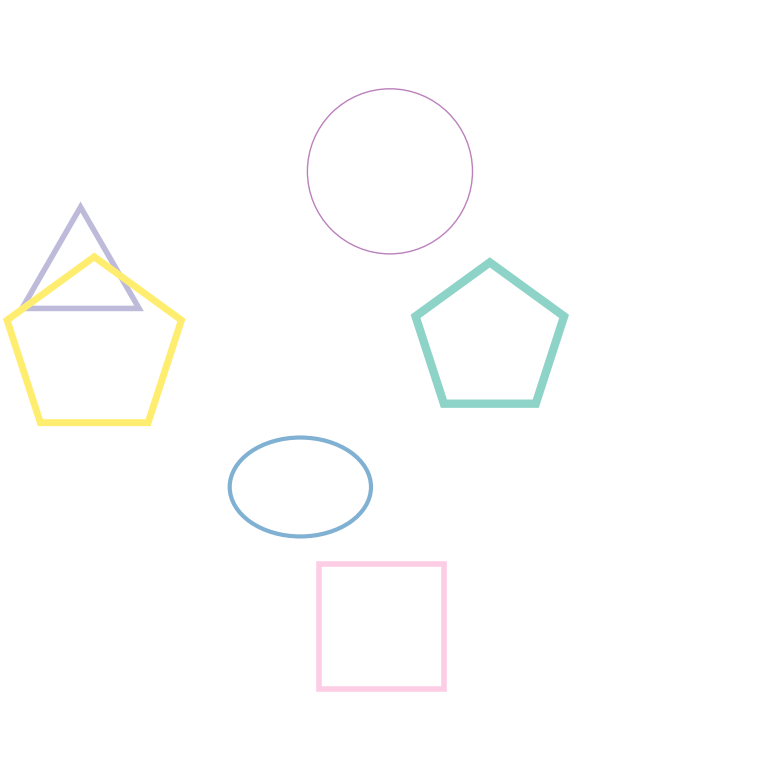[{"shape": "pentagon", "thickness": 3, "radius": 0.51, "center": [0.636, 0.558]}, {"shape": "triangle", "thickness": 2, "radius": 0.44, "center": [0.105, 0.643]}, {"shape": "oval", "thickness": 1.5, "radius": 0.46, "center": [0.39, 0.368]}, {"shape": "square", "thickness": 2, "radius": 0.41, "center": [0.496, 0.186]}, {"shape": "circle", "thickness": 0.5, "radius": 0.54, "center": [0.506, 0.777]}, {"shape": "pentagon", "thickness": 2.5, "radius": 0.6, "center": [0.122, 0.547]}]